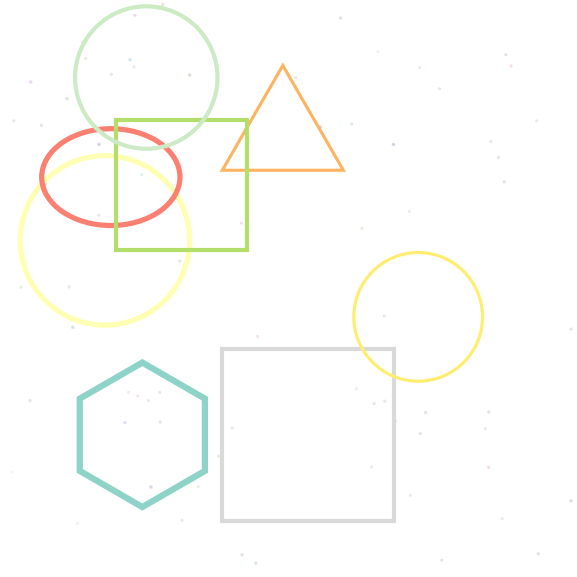[{"shape": "hexagon", "thickness": 3, "radius": 0.63, "center": [0.246, 0.246]}, {"shape": "circle", "thickness": 2.5, "radius": 0.73, "center": [0.182, 0.583]}, {"shape": "oval", "thickness": 2.5, "radius": 0.6, "center": [0.192, 0.692]}, {"shape": "triangle", "thickness": 1.5, "radius": 0.6, "center": [0.49, 0.765]}, {"shape": "square", "thickness": 2, "radius": 0.56, "center": [0.314, 0.679]}, {"shape": "square", "thickness": 2, "radius": 0.74, "center": [0.534, 0.246]}, {"shape": "circle", "thickness": 2, "radius": 0.62, "center": [0.253, 0.865]}, {"shape": "circle", "thickness": 1.5, "radius": 0.56, "center": [0.724, 0.45]}]